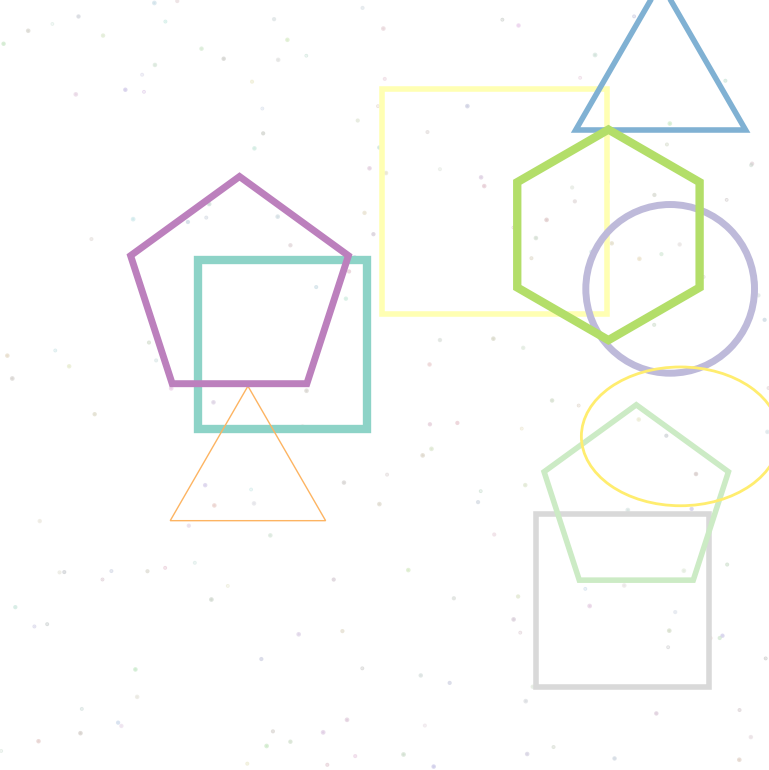[{"shape": "square", "thickness": 3, "radius": 0.55, "center": [0.367, 0.553]}, {"shape": "square", "thickness": 2, "radius": 0.73, "center": [0.642, 0.738]}, {"shape": "circle", "thickness": 2.5, "radius": 0.55, "center": [0.87, 0.625]}, {"shape": "triangle", "thickness": 2, "radius": 0.64, "center": [0.858, 0.895]}, {"shape": "triangle", "thickness": 0.5, "radius": 0.58, "center": [0.322, 0.382]}, {"shape": "hexagon", "thickness": 3, "radius": 0.68, "center": [0.79, 0.695]}, {"shape": "square", "thickness": 2, "radius": 0.56, "center": [0.809, 0.22]}, {"shape": "pentagon", "thickness": 2.5, "radius": 0.74, "center": [0.311, 0.622]}, {"shape": "pentagon", "thickness": 2, "radius": 0.63, "center": [0.826, 0.348]}, {"shape": "oval", "thickness": 1, "radius": 0.64, "center": [0.884, 0.433]}]